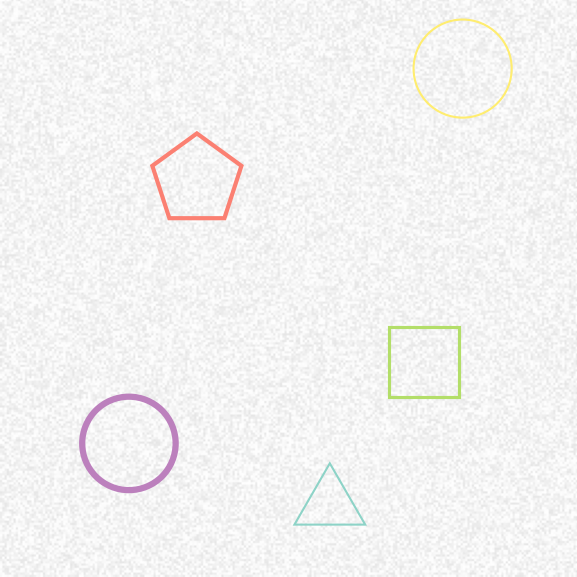[{"shape": "triangle", "thickness": 1, "radius": 0.35, "center": [0.571, 0.126]}, {"shape": "pentagon", "thickness": 2, "radius": 0.41, "center": [0.341, 0.687]}, {"shape": "square", "thickness": 1.5, "radius": 0.3, "center": [0.734, 0.373]}, {"shape": "circle", "thickness": 3, "radius": 0.4, "center": [0.223, 0.231]}, {"shape": "circle", "thickness": 1, "radius": 0.42, "center": [0.801, 0.88]}]